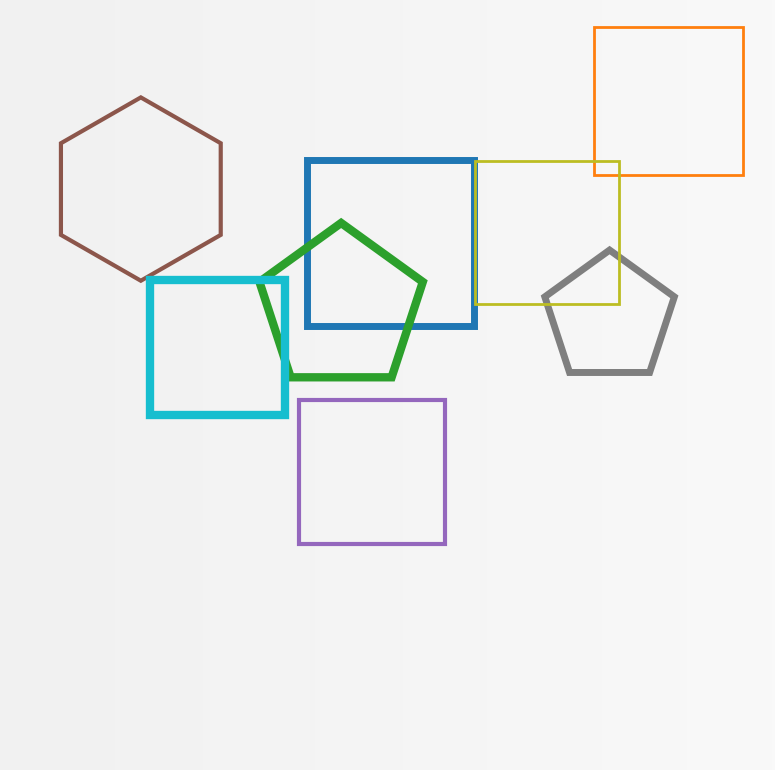[{"shape": "square", "thickness": 2.5, "radius": 0.54, "center": [0.504, 0.684]}, {"shape": "square", "thickness": 1, "radius": 0.48, "center": [0.863, 0.869]}, {"shape": "pentagon", "thickness": 3, "radius": 0.55, "center": [0.44, 0.6]}, {"shape": "square", "thickness": 1.5, "radius": 0.47, "center": [0.48, 0.387]}, {"shape": "hexagon", "thickness": 1.5, "radius": 0.6, "center": [0.182, 0.754]}, {"shape": "pentagon", "thickness": 2.5, "radius": 0.44, "center": [0.787, 0.587]}, {"shape": "square", "thickness": 1, "radius": 0.46, "center": [0.706, 0.698]}, {"shape": "square", "thickness": 3, "radius": 0.44, "center": [0.28, 0.549]}]